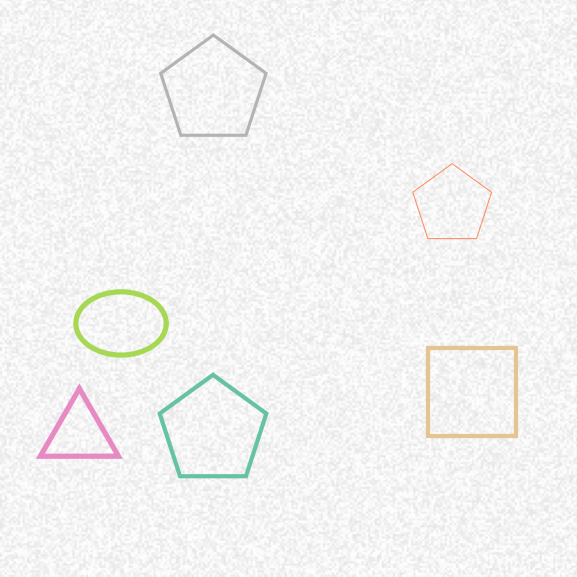[{"shape": "pentagon", "thickness": 2, "radius": 0.49, "center": [0.369, 0.253]}, {"shape": "pentagon", "thickness": 0.5, "radius": 0.36, "center": [0.783, 0.644]}, {"shape": "triangle", "thickness": 2.5, "radius": 0.39, "center": [0.138, 0.248]}, {"shape": "oval", "thickness": 2.5, "radius": 0.39, "center": [0.21, 0.439]}, {"shape": "square", "thickness": 2, "radius": 0.38, "center": [0.818, 0.32]}, {"shape": "pentagon", "thickness": 1.5, "radius": 0.48, "center": [0.37, 0.843]}]